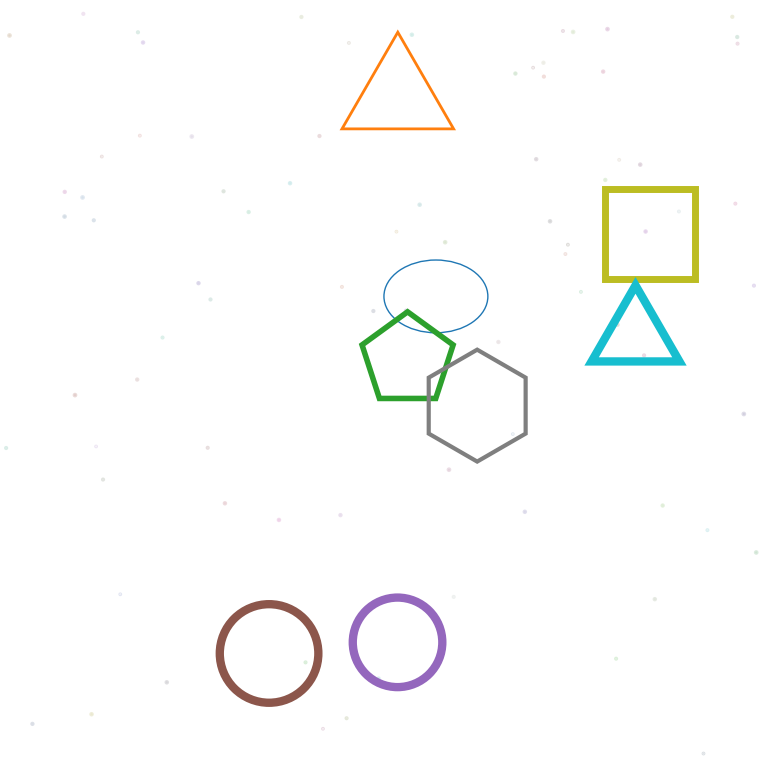[{"shape": "oval", "thickness": 0.5, "radius": 0.34, "center": [0.566, 0.615]}, {"shape": "triangle", "thickness": 1, "radius": 0.42, "center": [0.517, 0.874]}, {"shape": "pentagon", "thickness": 2, "radius": 0.31, "center": [0.529, 0.533]}, {"shape": "circle", "thickness": 3, "radius": 0.29, "center": [0.516, 0.166]}, {"shape": "circle", "thickness": 3, "radius": 0.32, "center": [0.349, 0.151]}, {"shape": "hexagon", "thickness": 1.5, "radius": 0.36, "center": [0.62, 0.473]}, {"shape": "square", "thickness": 2.5, "radius": 0.29, "center": [0.844, 0.696]}, {"shape": "triangle", "thickness": 3, "radius": 0.33, "center": [0.825, 0.564]}]